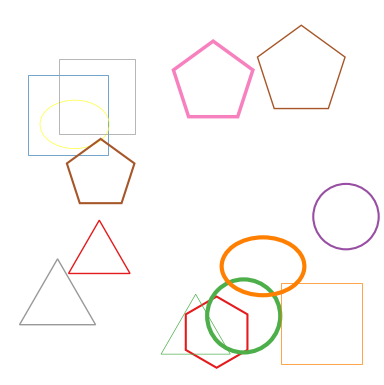[{"shape": "triangle", "thickness": 1, "radius": 0.46, "center": [0.258, 0.336]}, {"shape": "hexagon", "thickness": 1.5, "radius": 0.46, "center": [0.563, 0.137]}, {"shape": "square", "thickness": 0.5, "radius": 0.52, "center": [0.177, 0.702]}, {"shape": "triangle", "thickness": 0.5, "radius": 0.52, "center": [0.508, 0.132]}, {"shape": "circle", "thickness": 3, "radius": 0.47, "center": [0.633, 0.179]}, {"shape": "circle", "thickness": 1.5, "radius": 0.42, "center": [0.899, 0.437]}, {"shape": "square", "thickness": 0.5, "radius": 0.53, "center": [0.834, 0.159]}, {"shape": "oval", "thickness": 3, "radius": 0.54, "center": [0.683, 0.308]}, {"shape": "oval", "thickness": 0.5, "radius": 0.45, "center": [0.194, 0.677]}, {"shape": "pentagon", "thickness": 1.5, "radius": 0.46, "center": [0.261, 0.547]}, {"shape": "pentagon", "thickness": 1, "radius": 0.6, "center": [0.783, 0.815]}, {"shape": "pentagon", "thickness": 2.5, "radius": 0.54, "center": [0.554, 0.785]}, {"shape": "triangle", "thickness": 1, "radius": 0.57, "center": [0.149, 0.214]}, {"shape": "square", "thickness": 0.5, "radius": 0.49, "center": [0.252, 0.749]}]